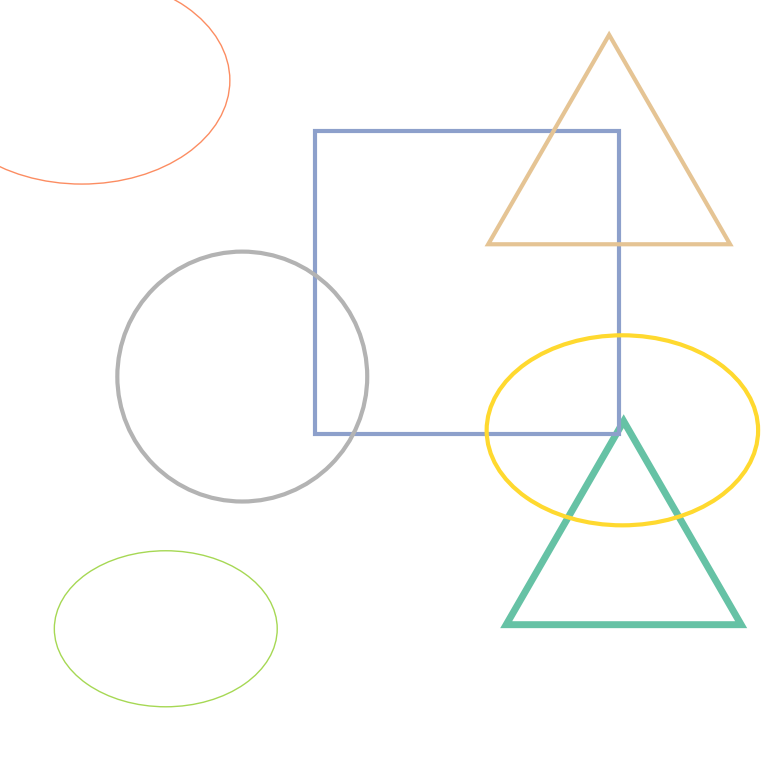[{"shape": "triangle", "thickness": 2.5, "radius": 0.88, "center": [0.81, 0.277]}, {"shape": "oval", "thickness": 0.5, "radius": 0.96, "center": [0.106, 0.896]}, {"shape": "square", "thickness": 1.5, "radius": 0.98, "center": [0.607, 0.633]}, {"shape": "oval", "thickness": 0.5, "radius": 0.72, "center": [0.215, 0.183]}, {"shape": "oval", "thickness": 1.5, "radius": 0.88, "center": [0.808, 0.441]}, {"shape": "triangle", "thickness": 1.5, "radius": 0.91, "center": [0.791, 0.773]}, {"shape": "circle", "thickness": 1.5, "radius": 0.81, "center": [0.315, 0.511]}]